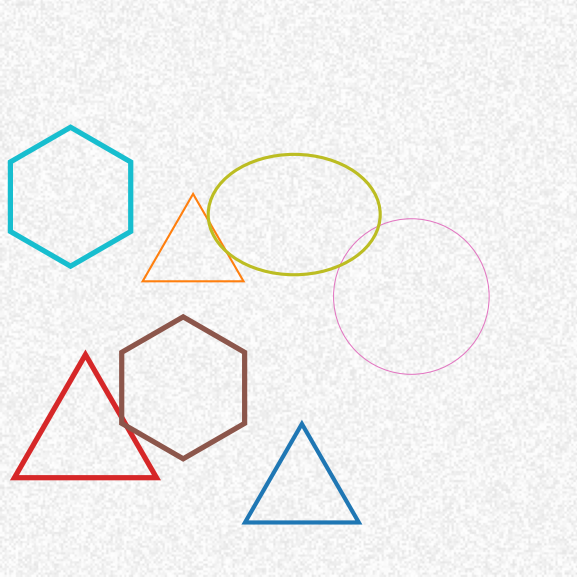[{"shape": "triangle", "thickness": 2, "radius": 0.57, "center": [0.523, 0.151]}, {"shape": "triangle", "thickness": 1, "radius": 0.5, "center": [0.334, 0.562]}, {"shape": "triangle", "thickness": 2.5, "radius": 0.71, "center": [0.148, 0.243]}, {"shape": "hexagon", "thickness": 2.5, "radius": 0.61, "center": [0.317, 0.328]}, {"shape": "circle", "thickness": 0.5, "radius": 0.67, "center": [0.712, 0.486]}, {"shape": "oval", "thickness": 1.5, "radius": 0.74, "center": [0.509, 0.628]}, {"shape": "hexagon", "thickness": 2.5, "radius": 0.6, "center": [0.122, 0.659]}]